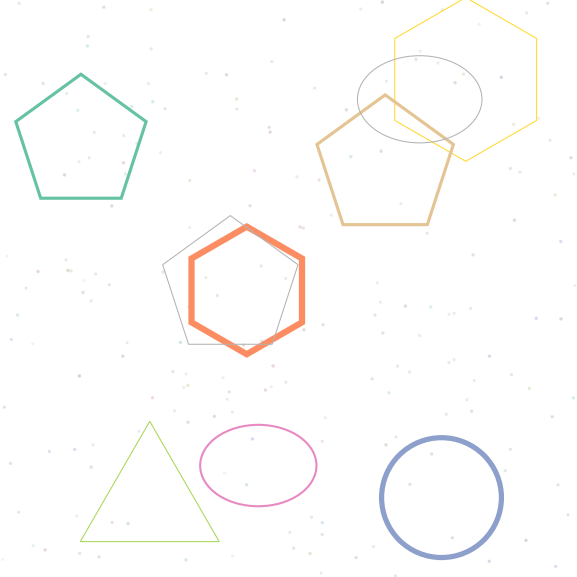[{"shape": "pentagon", "thickness": 1.5, "radius": 0.59, "center": [0.14, 0.752]}, {"shape": "hexagon", "thickness": 3, "radius": 0.55, "center": [0.427, 0.496]}, {"shape": "circle", "thickness": 2.5, "radius": 0.52, "center": [0.765, 0.137]}, {"shape": "oval", "thickness": 1, "radius": 0.5, "center": [0.447, 0.193]}, {"shape": "triangle", "thickness": 0.5, "radius": 0.69, "center": [0.259, 0.131]}, {"shape": "hexagon", "thickness": 0.5, "radius": 0.71, "center": [0.806, 0.862]}, {"shape": "pentagon", "thickness": 1.5, "radius": 0.62, "center": [0.667, 0.711]}, {"shape": "oval", "thickness": 0.5, "radius": 0.54, "center": [0.727, 0.827]}, {"shape": "pentagon", "thickness": 0.5, "radius": 0.62, "center": [0.399, 0.503]}]